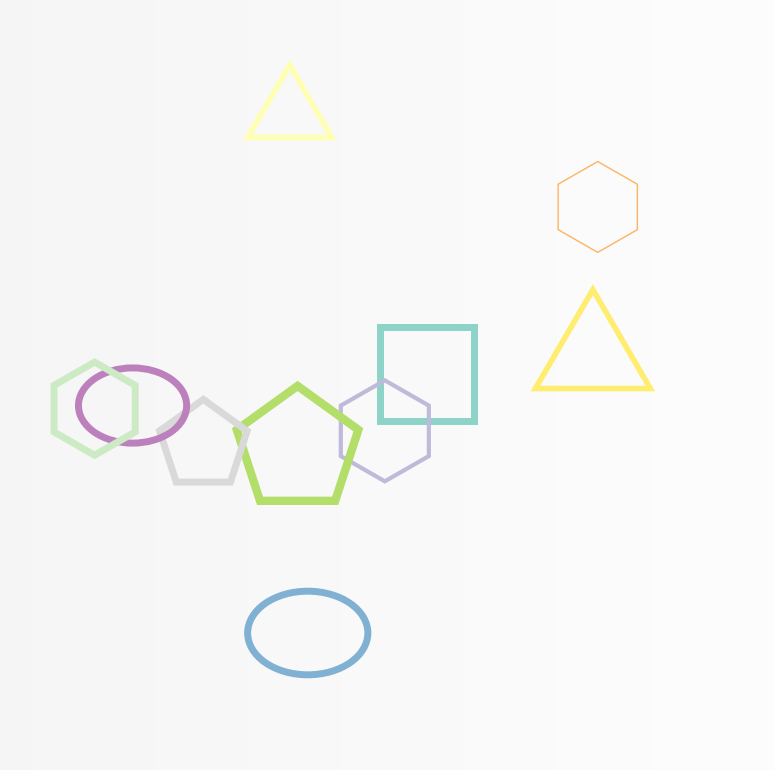[{"shape": "square", "thickness": 2.5, "radius": 0.3, "center": [0.551, 0.514]}, {"shape": "triangle", "thickness": 2, "radius": 0.31, "center": [0.374, 0.853]}, {"shape": "hexagon", "thickness": 1.5, "radius": 0.33, "center": [0.497, 0.44]}, {"shape": "oval", "thickness": 2.5, "radius": 0.39, "center": [0.397, 0.178]}, {"shape": "hexagon", "thickness": 0.5, "radius": 0.3, "center": [0.771, 0.731]}, {"shape": "pentagon", "thickness": 3, "radius": 0.41, "center": [0.384, 0.416]}, {"shape": "pentagon", "thickness": 2.5, "radius": 0.3, "center": [0.262, 0.422]}, {"shape": "oval", "thickness": 2.5, "radius": 0.35, "center": [0.171, 0.473]}, {"shape": "hexagon", "thickness": 2.5, "radius": 0.3, "center": [0.122, 0.469]}, {"shape": "triangle", "thickness": 2, "radius": 0.43, "center": [0.765, 0.538]}]